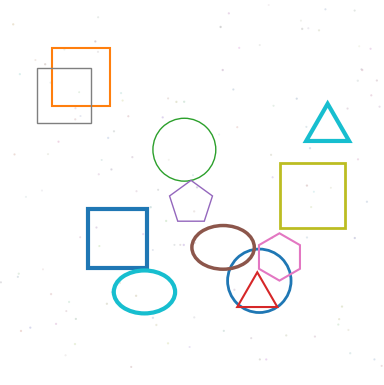[{"shape": "square", "thickness": 3, "radius": 0.39, "center": [0.306, 0.38]}, {"shape": "circle", "thickness": 2, "radius": 0.41, "center": [0.674, 0.271]}, {"shape": "square", "thickness": 1.5, "radius": 0.37, "center": [0.211, 0.801]}, {"shape": "circle", "thickness": 1, "radius": 0.41, "center": [0.479, 0.611]}, {"shape": "triangle", "thickness": 1.5, "radius": 0.3, "center": [0.668, 0.233]}, {"shape": "pentagon", "thickness": 1, "radius": 0.29, "center": [0.496, 0.473]}, {"shape": "oval", "thickness": 2.5, "radius": 0.41, "center": [0.579, 0.357]}, {"shape": "hexagon", "thickness": 1.5, "radius": 0.31, "center": [0.726, 0.333]}, {"shape": "square", "thickness": 1, "radius": 0.35, "center": [0.166, 0.752]}, {"shape": "square", "thickness": 2, "radius": 0.42, "center": [0.812, 0.493]}, {"shape": "triangle", "thickness": 3, "radius": 0.32, "center": [0.851, 0.666]}, {"shape": "oval", "thickness": 3, "radius": 0.4, "center": [0.375, 0.242]}]